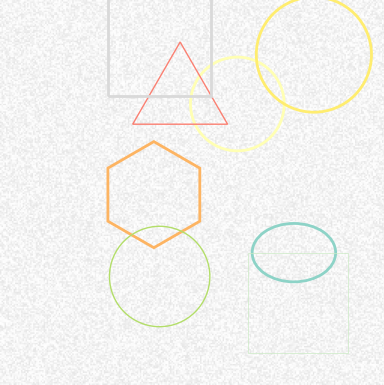[{"shape": "oval", "thickness": 2, "radius": 0.54, "center": [0.763, 0.344]}, {"shape": "circle", "thickness": 2, "radius": 0.61, "center": [0.616, 0.73]}, {"shape": "triangle", "thickness": 1, "radius": 0.71, "center": [0.468, 0.749]}, {"shape": "hexagon", "thickness": 2, "radius": 0.69, "center": [0.4, 0.494]}, {"shape": "circle", "thickness": 1, "radius": 0.65, "center": [0.415, 0.282]}, {"shape": "square", "thickness": 2, "radius": 0.67, "center": [0.414, 0.884]}, {"shape": "square", "thickness": 0.5, "radius": 0.65, "center": [0.774, 0.213]}, {"shape": "circle", "thickness": 2, "radius": 0.75, "center": [0.815, 0.858]}]